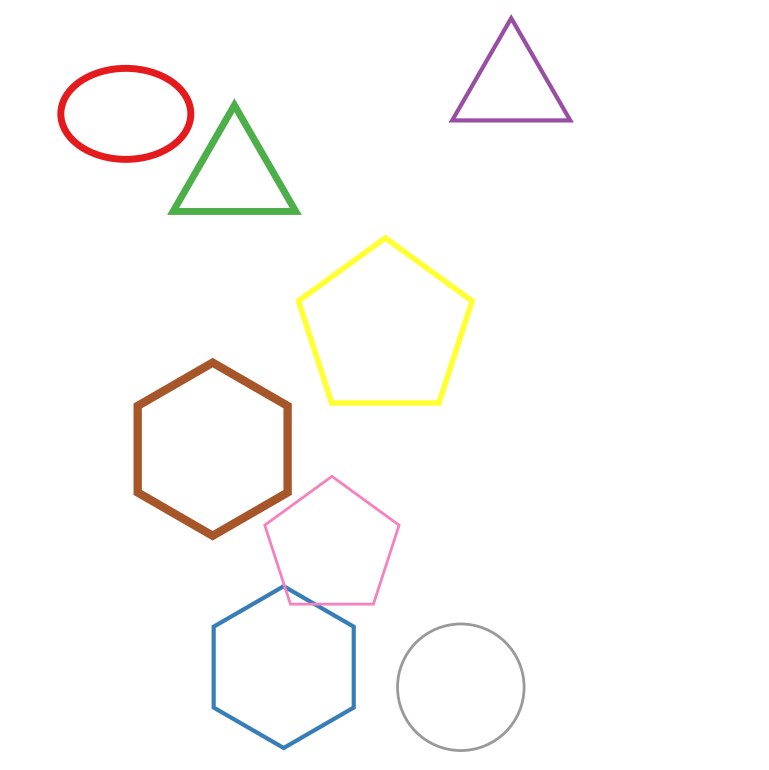[{"shape": "oval", "thickness": 2.5, "radius": 0.42, "center": [0.163, 0.852]}, {"shape": "hexagon", "thickness": 1.5, "radius": 0.53, "center": [0.368, 0.134]}, {"shape": "triangle", "thickness": 2.5, "radius": 0.46, "center": [0.304, 0.771]}, {"shape": "triangle", "thickness": 1.5, "radius": 0.44, "center": [0.664, 0.888]}, {"shape": "pentagon", "thickness": 2, "radius": 0.59, "center": [0.5, 0.573]}, {"shape": "hexagon", "thickness": 3, "radius": 0.56, "center": [0.276, 0.417]}, {"shape": "pentagon", "thickness": 1, "radius": 0.46, "center": [0.431, 0.29]}, {"shape": "circle", "thickness": 1, "radius": 0.41, "center": [0.598, 0.107]}]